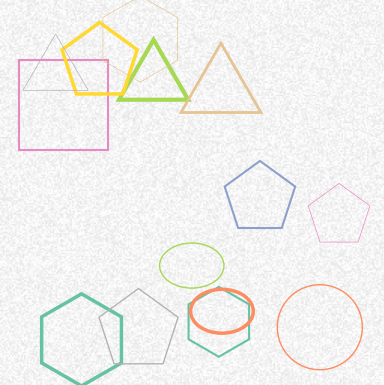[{"shape": "hexagon", "thickness": 1.5, "radius": 0.45, "center": [0.568, 0.164]}, {"shape": "hexagon", "thickness": 2.5, "radius": 0.6, "center": [0.212, 0.117]}, {"shape": "oval", "thickness": 2.5, "radius": 0.41, "center": [0.576, 0.192]}, {"shape": "circle", "thickness": 1, "radius": 0.55, "center": [0.831, 0.15]}, {"shape": "pentagon", "thickness": 1.5, "radius": 0.48, "center": [0.675, 0.486]}, {"shape": "pentagon", "thickness": 0.5, "radius": 0.42, "center": [0.881, 0.439]}, {"shape": "square", "thickness": 1.5, "radius": 0.58, "center": [0.165, 0.727]}, {"shape": "triangle", "thickness": 3, "radius": 0.52, "center": [0.399, 0.793]}, {"shape": "oval", "thickness": 1, "radius": 0.42, "center": [0.498, 0.31]}, {"shape": "pentagon", "thickness": 2.5, "radius": 0.51, "center": [0.259, 0.839]}, {"shape": "hexagon", "thickness": 0.5, "radius": 0.56, "center": [0.364, 0.899]}, {"shape": "triangle", "thickness": 2, "radius": 0.6, "center": [0.574, 0.768]}, {"shape": "triangle", "thickness": 0.5, "radius": 0.49, "center": [0.144, 0.814]}, {"shape": "pentagon", "thickness": 1, "radius": 0.54, "center": [0.36, 0.142]}]